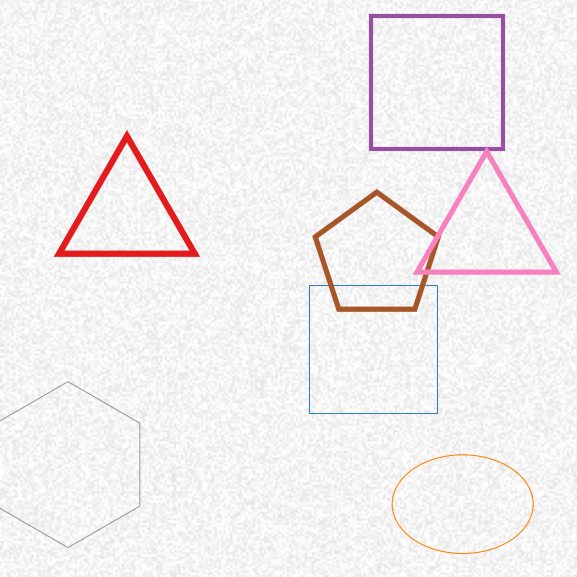[{"shape": "triangle", "thickness": 3, "radius": 0.68, "center": [0.22, 0.628]}, {"shape": "square", "thickness": 0.5, "radius": 0.55, "center": [0.645, 0.395]}, {"shape": "square", "thickness": 2, "radius": 0.57, "center": [0.757, 0.857]}, {"shape": "oval", "thickness": 0.5, "radius": 0.61, "center": [0.801, 0.126]}, {"shape": "pentagon", "thickness": 2.5, "radius": 0.56, "center": [0.652, 0.554]}, {"shape": "triangle", "thickness": 2.5, "radius": 0.7, "center": [0.843, 0.598]}, {"shape": "hexagon", "thickness": 0.5, "radius": 0.72, "center": [0.118, 0.195]}]